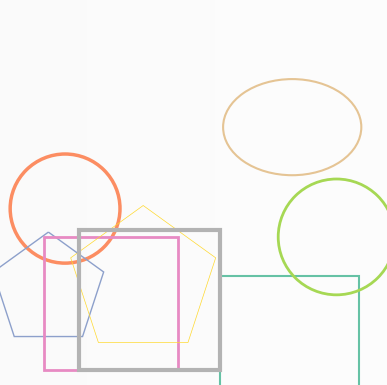[{"shape": "square", "thickness": 1.5, "radius": 0.9, "center": [0.747, 0.105]}, {"shape": "circle", "thickness": 2.5, "radius": 0.71, "center": [0.168, 0.458]}, {"shape": "pentagon", "thickness": 1, "radius": 0.75, "center": [0.125, 0.247]}, {"shape": "square", "thickness": 2, "radius": 0.86, "center": [0.285, 0.211]}, {"shape": "circle", "thickness": 2, "radius": 0.75, "center": [0.868, 0.385]}, {"shape": "pentagon", "thickness": 0.5, "radius": 0.98, "center": [0.37, 0.27]}, {"shape": "oval", "thickness": 1.5, "radius": 0.89, "center": [0.754, 0.67]}, {"shape": "square", "thickness": 3, "radius": 0.91, "center": [0.385, 0.222]}]